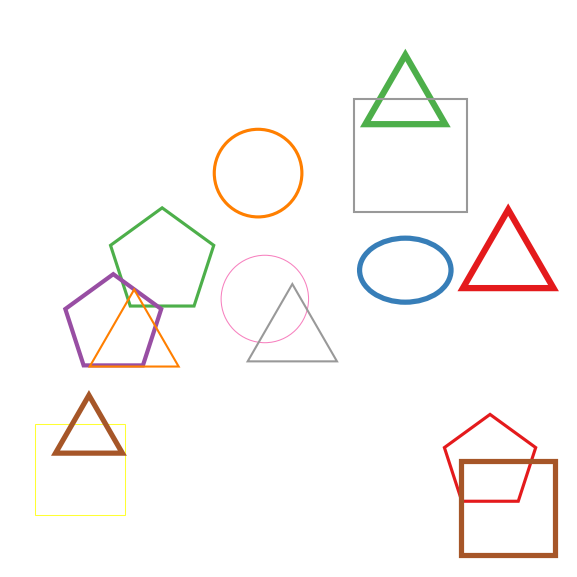[{"shape": "triangle", "thickness": 3, "radius": 0.45, "center": [0.88, 0.546]}, {"shape": "pentagon", "thickness": 1.5, "radius": 0.42, "center": [0.849, 0.198]}, {"shape": "oval", "thickness": 2.5, "radius": 0.4, "center": [0.702, 0.531]}, {"shape": "pentagon", "thickness": 1.5, "radius": 0.47, "center": [0.281, 0.545]}, {"shape": "triangle", "thickness": 3, "radius": 0.4, "center": [0.702, 0.824]}, {"shape": "pentagon", "thickness": 2, "radius": 0.44, "center": [0.196, 0.437]}, {"shape": "circle", "thickness": 1.5, "radius": 0.38, "center": [0.447, 0.699]}, {"shape": "triangle", "thickness": 1, "radius": 0.44, "center": [0.232, 0.409]}, {"shape": "square", "thickness": 0.5, "radius": 0.39, "center": [0.138, 0.187]}, {"shape": "square", "thickness": 2.5, "radius": 0.41, "center": [0.879, 0.12]}, {"shape": "triangle", "thickness": 2.5, "radius": 0.33, "center": [0.154, 0.248]}, {"shape": "circle", "thickness": 0.5, "radius": 0.38, "center": [0.459, 0.481]}, {"shape": "square", "thickness": 1, "radius": 0.49, "center": [0.711, 0.73]}, {"shape": "triangle", "thickness": 1, "radius": 0.45, "center": [0.506, 0.418]}]